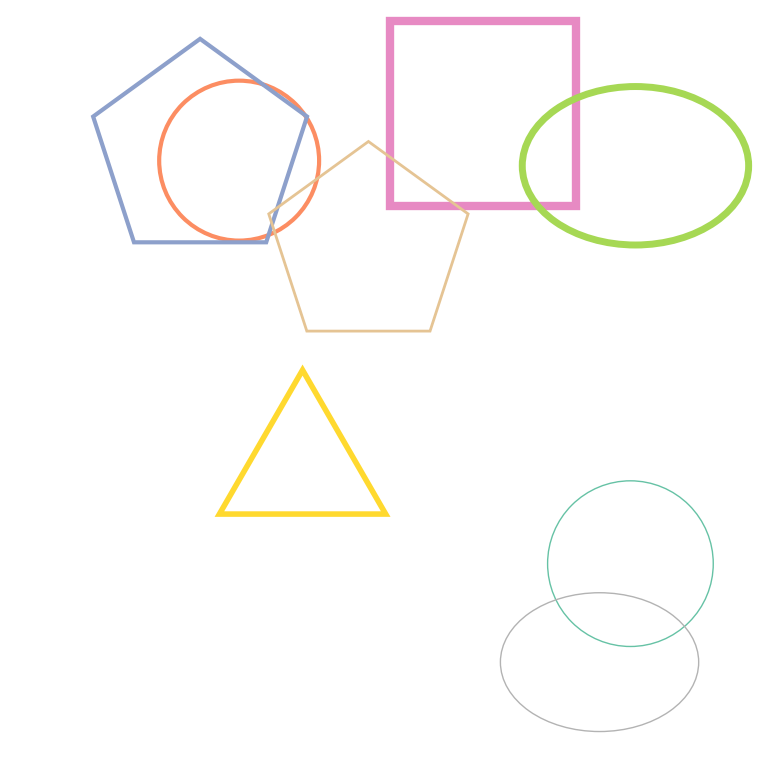[{"shape": "circle", "thickness": 0.5, "radius": 0.54, "center": [0.819, 0.268]}, {"shape": "circle", "thickness": 1.5, "radius": 0.52, "center": [0.311, 0.791]}, {"shape": "pentagon", "thickness": 1.5, "radius": 0.73, "center": [0.26, 0.803]}, {"shape": "square", "thickness": 3, "radius": 0.6, "center": [0.627, 0.853]}, {"shape": "oval", "thickness": 2.5, "radius": 0.73, "center": [0.825, 0.785]}, {"shape": "triangle", "thickness": 2, "radius": 0.62, "center": [0.393, 0.395]}, {"shape": "pentagon", "thickness": 1, "radius": 0.68, "center": [0.478, 0.68]}, {"shape": "oval", "thickness": 0.5, "radius": 0.64, "center": [0.779, 0.14]}]